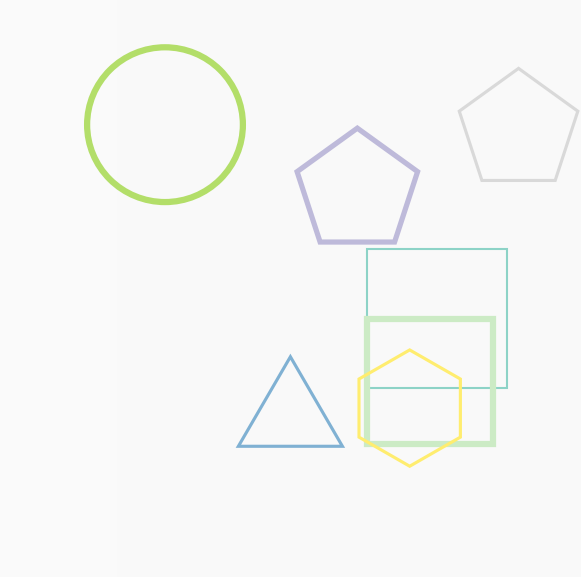[{"shape": "square", "thickness": 1, "radius": 0.6, "center": [0.752, 0.448]}, {"shape": "pentagon", "thickness": 2.5, "radius": 0.54, "center": [0.615, 0.668]}, {"shape": "triangle", "thickness": 1.5, "radius": 0.52, "center": [0.5, 0.278]}, {"shape": "circle", "thickness": 3, "radius": 0.67, "center": [0.284, 0.783]}, {"shape": "pentagon", "thickness": 1.5, "radius": 0.54, "center": [0.892, 0.773]}, {"shape": "square", "thickness": 3, "radius": 0.54, "center": [0.739, 0.339]}, {"shape": "hexagon", "thickness": 1.5, "radius": 0.5, "center": [0.705, 0.292]}]